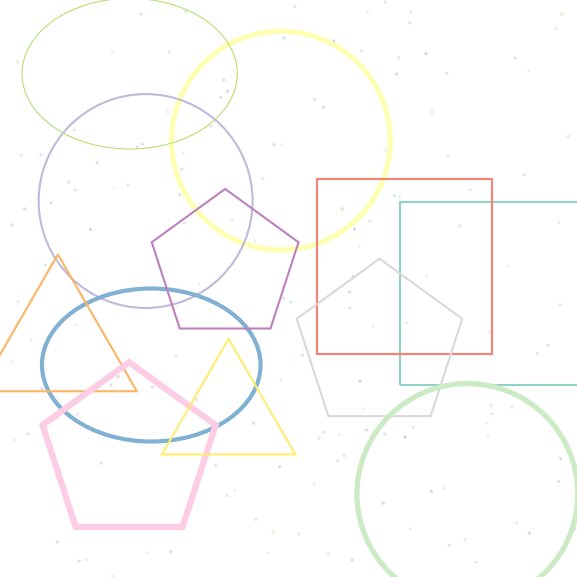[{"shape": "square", "thickness": 1, "radius": 0.79, "center": [0.851, 0.491]}, {"shape": "circle", "thickness": 2.5, "radius": 0.95, "center": [0.486, 0.756]}, {"shape": "circle", "thickness": 1, "radius": 0.93, "center": [0.252, 0.651]}, {"shape": "square", "thickness": 1, "radius": 0.76, "center": [0.7, 0.538]}, {"shape": "oval", "thickness": 2, "radius": 0.95, "center": [0.262, 0.367]}, {"shape": "triangle", "thickness": 1, "radius": 0.79, "center": [0.1, 0.401]}, {"shape": "oval", "thickness": 0.5, "radius": 0.93, "center": [0.225, 0.871]}, {"shape": "pentagon", "thickness": 3, "radius": 0.79, "center": [0.224, 0.214]}, {"shape": "pentagon", "thickness": 1, "radius": 0.75, "center": [0.657, 0.401]}, {"shape": "pentagon", "thickness": 1, "radius": 0.67, "center": [0.39, 0.538]}, {"shape": "circle", "thickness": 2.5, "radius": 0.96, "center": [0.809, 0.144]}, {"shape": "triangle", "thickness": 1, "radius": 0.67, "center": [0.396, 0.279]}]